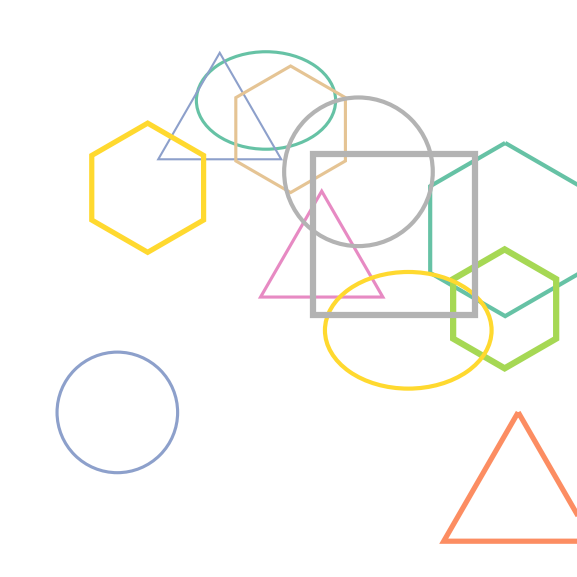[{"shape": "hexagon", "thickness": 2, "radius": 0.75, "center": [0.875, 0.602]}, {"shape": "oval", "thickness": 1.5, "radius": 0.6, "center": [0.461, 0.825]}, {"shape": "triangle", "thickness": 2.5, "radius": 0.74, "center": [0.897, 0.136]}, {"shape": "triangle", "thickness": 1, "radius": 0.61, "center": [0.38, 0.785]}, {"shape": "circle", "thickness": 1.5, "radius": 0.52, "center": [0.203, 0.285]}, {"shape": "triangle", "thickness": 1.5, "radius": 0.61, "center": [0.557, 0.546]}, {"shape": "hexagon", "thickness": 3, "radius": 0.52, "center": [0.874, 0.464]}, {"shape": "oval", "thickness": 2, "radius": 0.72, "center": [0.707, 0.427]}, {"shape": "hexagon", "thickness": 2.5, "radius": 0.56, "center": [0.256, 0.674]}, {"shape": "hexagon", "thickness": 1.5, "radius": 0.55, "center": [0.503, 0.775]}, {"shape": "square", "thickness": 3, "radius": 0.7, "center": [0.682, 0.593]}, {"shape": "circle", "thickness": 2, "radius": 0.64, "center": [0.621, 0.702]}]